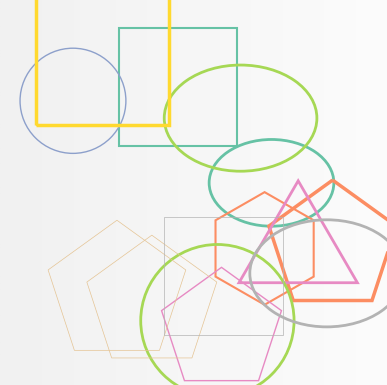[{"shape": "square", "thickness": 1.5, "radius": 0.77, "center": [0.46, 0.774]}, {"shape": "oval", "thickness": 2, "radius": 0.8, "center": [0.701, 0.525]}, {"shape": "pentagon", "thickness": 2.5, "radius": 0.86, "center": [0.858, 0.359]}, {"shape": "hexagon", "thickness": 1.5, "radius": 0.73, "center": [0.683, 0.355]}, {"shape": "circle", "thickness": 1, "radius": 0.68, "center": [0.188, 0.738]}, {"shape": "pentagon", "thickness": 1, "radius": 0.81, "center": [0.572, 0.143]}, {"shape": "triangle", "thickness": 2, "radius": 0.88, "center": [0.769, 0.354]}, {"shape": "oval", "thickness": 2, "radius": 0.98, "center": [0.621, 0.693]}, {"shape": "circle", "thickness": 2, "radius": 0.99, "center": [0.561, 0.167]}, {"shape": "square", "thickness": 2.5, "radius": 0.86, "center": [0.265, 0.846]}, {"shape": "pentagon", "thickness": 0.5, "radius": 0.88, "center": [0.392, 0.213]}, {"shape": "pentagon", "thickness": 0.5, "radius": 0.93, "center": [0.302, 0.241]}, {"shape": "oval", "thickness": 2, "radius": 0.99, "center": [0.843, 0.29]}, {"shape": "square", "thickness": 0.5, "radius": 0.77, "center": [0.577, 0.283]}]